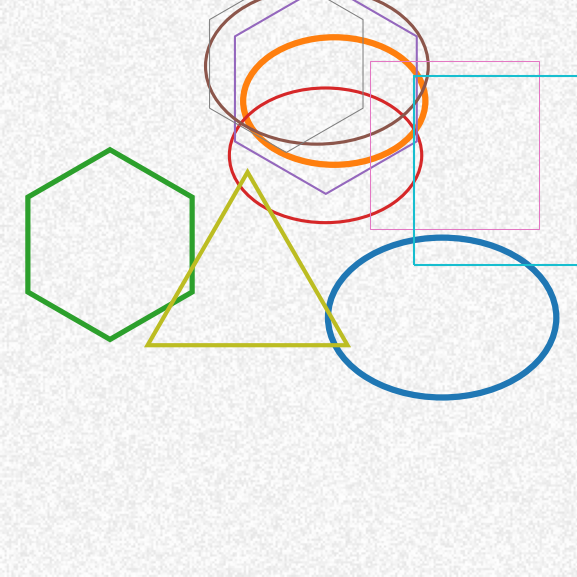[{"shape": "oval", "thickness": 3, "radius": 0.99, "center": [0.766, 0.449]}, {"shape": "oval", "thickness": 3, "radius": 0.79, "center": [0.579, 0.824]}, {"shape": "hexagon", "thickness": 2.5, "radius": 0.82, "center": [0.19, 0.576]}, {"shape": "oval", "thickness": 1.5, "radius": 0.83, "center": [0.564, 0.73]}, {"shape": "hexagon", "thickness": 1, "radius": 0.91, "center": [0.564, 0.845]}, {"shape": "oval", "thickness": 1.5, "radius": 0.96, "center": [0.549, 0.885]}, {"shape": "square", "thickness": 0.5, "radius": 0.73, "center": [0.786, 0.748]}, {"shape": "hexagon", "thickness": 0.5, "radius": 0.77, "center": [0.496, 0.889]}, {"shape": "triangle", "thickness": 2, "radius": 1.0, "center": [0.429, 0.501]}, {"shape": "square", "thickness": 1, "radius": 0.82, "center": [0.88, 0.704]}]